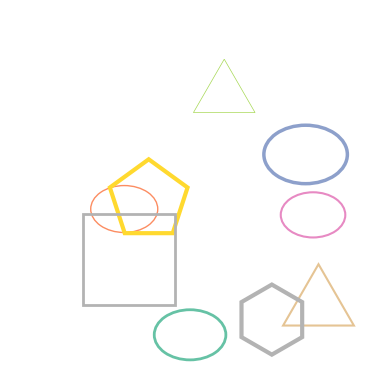[{"shape": "oval", "thickness": 2, "radius": 0.47, "center": [0.494, 0.13]}, {"shape": "oval", "thickness": 1, "radius": 0.44, "center": [0.323, 0.457]}, {"shape": "oval", "thickness": 2.5, "radius": 0.54, "center": [0.794, 0.599]}, {"shape": "oval", "thickness": 1.5, "radius": 0.42, "center": [0.813, 0.442]}, {"shape": "triangle", "thickness": 0.5, "radius": 0.46, "center": [0.582, 0.754]}, {"shape": "pentagon", "thickness": 3, "radius": 0.53, "center": [0.386, 0.48]}, {"shape": "triangle", "thickness": 1.5, "radius": 0.53, "center": [0.827, 0.208]}, {"shape": "square", "thickness": 2, "radius": 0.59, "center": [0.335, 0.326]}, {"shape": "hexagon", "thickness": 3, "radius": 0.45, "center": [0.706, 0.17]}]